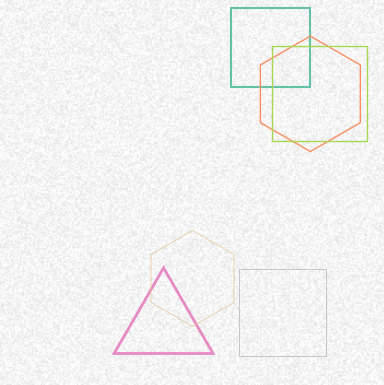[{"shape": "square", "thickness": 1.5, "radius": 0.51, "center": [0.703, 0.876]}, {"shape": "hexagon", "thickness": 1, "radius": 0.75, "center": [0.806, 0.756]}, {"shape": "triangle", "thickness": 2, "radius": 0.74, "center": [0.425, 0.156]}, {"shape": "square", "thickness": 1, "radius": 0.62, "center": [0.83, 0.758]}, {"shape": "hexagon", "thickness": 0.5, "radius": 0.62, "center": [0.5, 0.277]}, {"shape": "square", "thickness": 0.5, "radius": 0.56, "center": [0.733, 0.189]}]